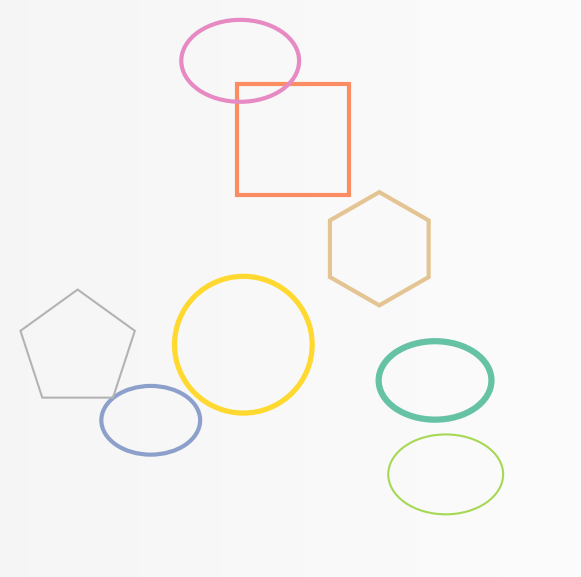[{"shape": "oval", "thickness": 3, "radius": 0.49, "center": [0.748, 0.34]}, {"shape": "square", "thickness": 2, "radius": 0.48, "center": [0.504, 0.757]}, {"shape": "oval", "thickness": 2, "radius": 0.43, "center": [0.259, 0.271]}, {"shape": "oval", "thickness": 2, "radius": 0.51, "center": [0.413, 0.894]}, {"shape": "oval", "thickness": 1, "radius": 0.49, "center": [0.767, 0.178]}, {"shape": "circle", "thickness": 2.5, "radius": 0.59, "center": [0.419, 0.402]}, {"shape": "hexagon", "thickness": 2, "radius": 0.49, "center": [0.653, 0.568]}, {"shape": "pentagon", "thickness": 1, "radius": 0.52, "center": [0.134, 0.394]}]